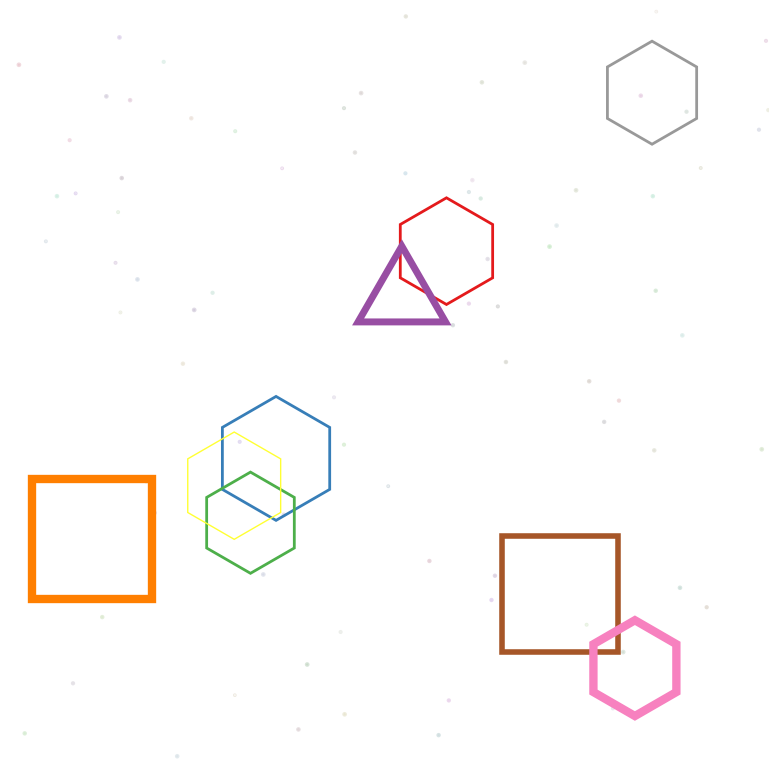[{"shape": "hexagon", "thickness": 1, "radius": 0.35, "center": [0.58, 0.674]}, {"shape": "hexagon", "thickness": 1, "radius": 0.4, "center": [0.358, 0.405]}, {"shape": "hexagon", "thickness": 1, "radius": 0.33, "center": [0.325, 0.321]}, {"shape": "triangle", "thickness": 2.5, "radius": 0.33, "center": [0.522, 0.615]}, {"shape": "square", "thickness": 3, "radius": 0.39, "center": [0.12, 0.3]}, {"shape": "hexagon", "thickness": 0.5, "radius": 0.35, "center": [0.304, 0.369]}, {"shape": "square", "thickness": 2, "radius": 0.38, "center": [0.728, 0.228]}, {"shape": "hexagon", "thickness": 3, "radius": 0.31, "center": [0.825, 0.132]}, {"shape": "hexagon", "thickness": 1, "radius": 0.33, "center": [0.847, 0.88]}]